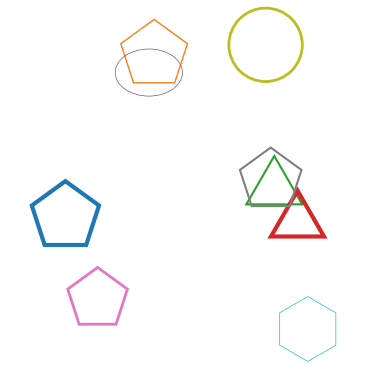[{"shape": "pentagon", "thickness": 3, "radius": 0.46, "center": [0.17, 0.438]}, {"shape": "pentagon", "thickness": 1, "radius": 0.46, "center": [0.4, 0.858]}, {"shape": "triangle", "thickness": 1.5, "radius": 0.42, "center": [0.712, 0.511]}, {"shape": "triangle", "thickness": 3, "radius": 0.4, "center": [0.773, 0.425]}, {"shape": "oval", "thickness": 0.5, "radius": 0.44, "center": [0.387, 0.812]}, {"shape": "pentagon", "thickness": 2, "radius": 0.41, "center": [0.253, 0.224]}, {"shape": "pentagon", "thickness": 1.5, "radius": 0.42, "center": [0.703, 0.533]}, {"shape": "circle", "thickness": 2, "radius": 0.48, "center": [0.69, 0.884]}, {"shape": "hexagon", "thickness": 0.5, "radius": 0.42, "center": [0.799, 0.145]}]